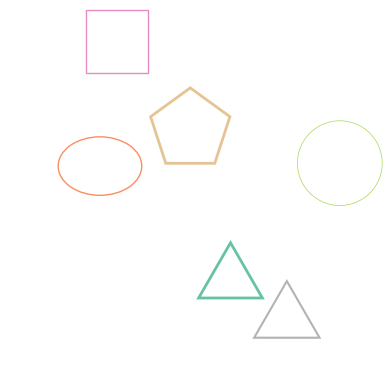[{"shape": "triangle", "thickness": 2, "radius": 0.48, "center": [0.599, 0.274]}, {"shape": "oval", "thickness": 1, "radius": 0.54, "center": [0.26, 0.569]}, {"shape": "square", "thickness": 1, "radius": 0.41, "center": [0.304, 0.892]}, {"shape": "circle", "thickness": 0.5, "radius": 0.55, "center": [0.883, 0.576]}, {"shape": "pentagon", "thickness": 2, "radius": 0.54, "center": [0.494, 0.663]}, {"shape": "triangle", "thickness": 1.5, "radius": 0.49, "center": [0.745, 0.172]}]